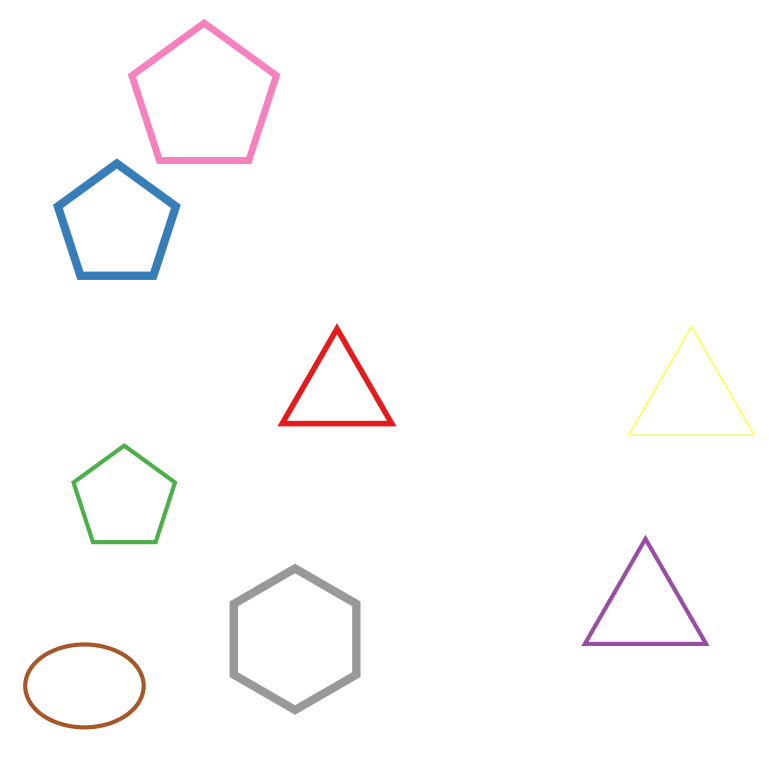[{"shape": "triangle", "thickness": 2, "radius": 0.41, "center": [0.438, 0.491]}, {"shape": "pentagon", "thickness": 3, "radius": 0.4, "center": [0.152, 0.707]}, {"shape": "pentagon", "thickness": 1.5, "radius": 0.35, "center": [0.161, 0.352]}, {"shape": "triangle", "thickness": 1.5, "radius": 0.45, "center": [0.838, 0.209]}, {"shape": "triangle", "thickness": 0.5, "radius": 0.47, "center": [0.898, 0.482]}, {"shape": "oval", "thickness": 1.5, "radius": 0.38, "center": [0.11, 0.109]}, {"shape": "pentagon", "thickness": 2.5, "radius": 0.49, "center": [0.265, 0.871]}, {"shape": "hexagon", "thickness": 3, "radius": 0.46, "center": [0.383, 0.17]}]